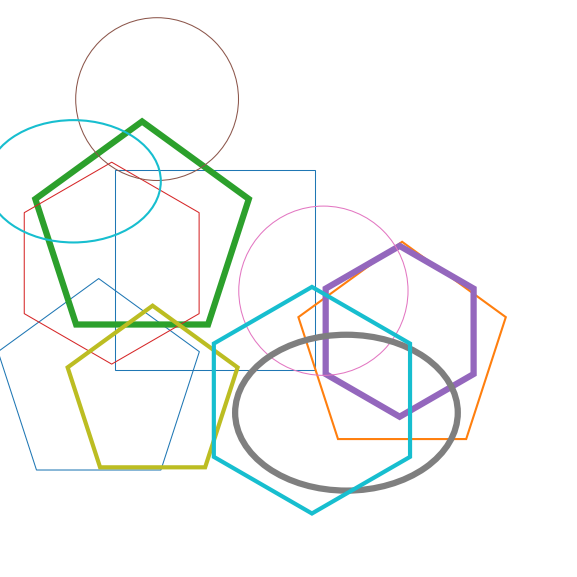[{"shape": "pentagon", "thickness": 0.5, "radius": 0.92, "center": [0.171, 0.334]}, {"shape": "square", "thickness": 0.5, "radius": 0.87, "center": [0.372, 0.531]}, {"shape": "pentagon", "thickness": 1, "radius": 0.94, "center": [0.696, 0.392]}, {"shape": "pentagon", "thickness": 3, "radius": 0.97, "center": [0.246, 0.594]}, {"shape": "hexagon", "thickness": 0.5, "radius": 0.87, "center": [0.193, 0.543]}, {"shape": "hexagon", "thickness": 3, "radius": 0.74, "center": [0.692, 0.425]}, {"shape": "circle", "thickness": 0.5, "radius": 0.7, "center": [0.272, 0.828]}, {"shape": "circle", "thickness": 0.5, "radius": 0.73, "center": [0.56, 0.496]}, {"shape": "oval", "thickness": 3, "radius": 0.96, "center": [0.6, 0.285]}, {"shape": "pentagon", "thickness": 2, "radius": 0.77, "center": [0.264, 0.315]}, {"shape": "hexagon", "thickness": 2, "radius": 0.98, "center": [0.54, 0.306]}, {"shape": "oval", "thickness": 1, "radius": 0.76, "center": [0.127, 0.685]}]